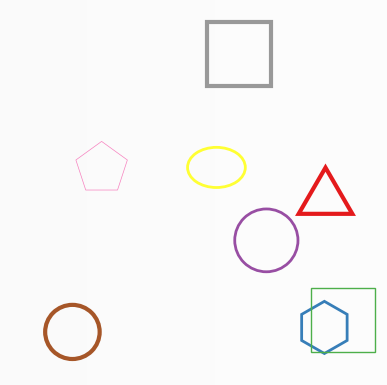[{"shape": "triangle", "thickness": 3, "radius": 0.4, "center": [0.84, 0.485]}, {"shape": "hexagon", "thickness": 2, "radius": 0.34, "center": [0.837, 0.15]}, {"shape": "square", "thickness": 1, "radius": 0.41, "center": [0.886, 0.169]}, {"shape": "circle", "thickness": 2, "radius": 0.41, "center": [0.687, 0.376]}, {"shape": "oval", "thickness": 2, "radius": 0.37, "center": [0.559, 0.565]}, {"shape": "circle", "thickness": 3, "radius": 0.35, "center": [0.187, 0.138]}, {"shape": "pentagon", "thickness": 0.5, "radius": 0.35, "center": [0.262, 0.563]}, {"shape": "square", "thickness": 3, "radius": 0.41, "center": [0.617, 0.859]}]